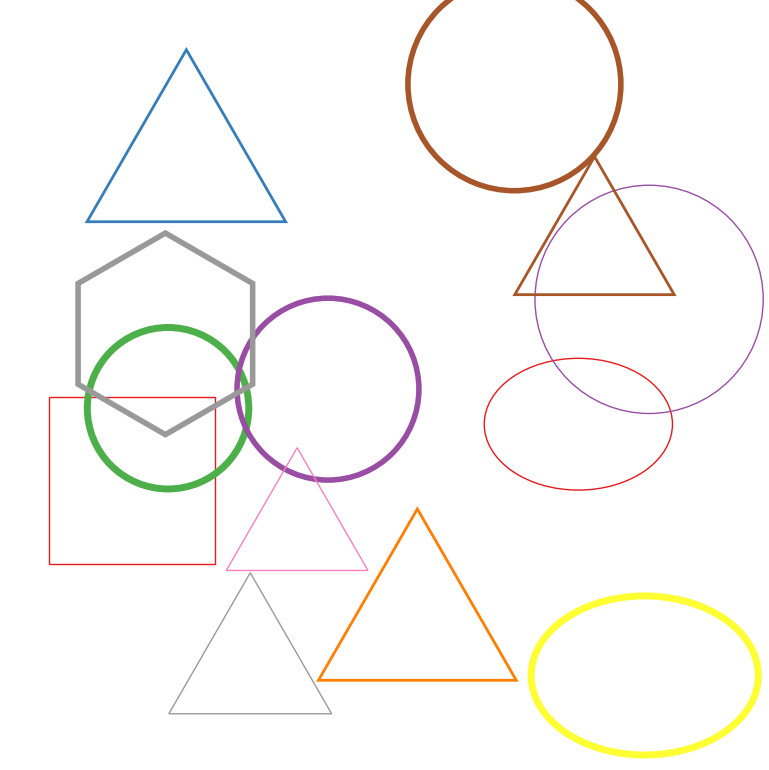[{"shape": "oval", "thickness": 0.5, "radius": 0.61, "center": [0.751, 0.449]}, {"shape": "square", "thickness": 0.5, "radius": 0.54, "center": [0.171, 0.376]}, {"shape": "triangle", "thickness": 1, "radius": 0.74, "center": [0.242, 0.787]}, {"shape": "circle", "thickness": 2.5, "radius": 0.52, "center": [0.218, 0.47]}, {"shape": "circle", "thickness": 0.5, "radius": 0.74, "center": [0.843, 0.611]}, {"shape": "circle", "thickness": 2, "radius": 0.59, "center": [0.426, 0.495]}, {"shape": "triangle", "thickness": 1, "radius": 0.74, "center": [0.542, 0.191]}, {"shape": "oval", "thickness": 2.5, "radius": 0.74, "center": [0.837, 0.123]}, {"shape": "circle", "thickness": 2, "radius": 0.69, "center": [0.668, 0.891]}, {"shape": "triangle", "thickness": 1, "radius": 0.6, "center": [0.772, 0.677]}, {"shape": "triangle", "thickness": 0.5, "radius": 0.53, "center": [0.386, 0.312]}, {"shape": "hexagon", "thickness": 2, "radius": 0.65, "center": [0.215, 0.566]}, {"shape": "triangle", "thickness": 0.5, "radius": 0.61, "center": [0.325, 0.134]}]